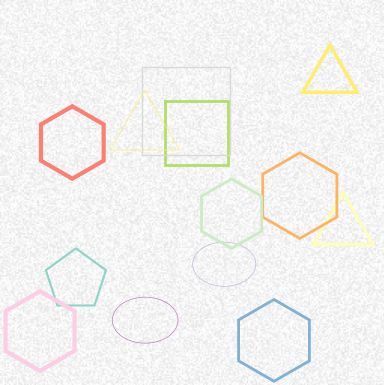[{"shape": "pentagon", "thickness": 1.5, "radius": 0.41, "center": [0.197, 0.273]}, {"shape": "triangle", "thickness": 2, "radius": 0.45, "center": [0.891, 0.41]}, {"shape": "oval", "thickness": 0.5, "radius": 0.41, "center": [0.582, 0.314]}, {"shape": "hexagon", "thickness": 3, "radius": 0.47, "center": [0.188, 0.63]}, {"shape": "hexagon", "thickness": 2, "radius": 0.53, "center": [0.712, 0.116]}, {"shape": "hexagon", "thickness": 2, "radius": 0.56, "center": [0.779, 0.492]}, {"shape": "square", "thickness": 2, "radius": 0.41, "center": [0.51, 0.655]}, {"shape": "hexagon", "thickness": 3, "radius": 0.52, "center": [0.104, 0.14]}, {"shape": "square", "thickness": 1, "radius": 0.57, "center": [0.484, 0.712]}, {"shape": "oval", "thickness": 0.5, "radius": 0.43, "center": [0.377, 0.168]}, {"shape": "hexagon", "thickness": 2, "radius": 0.45, "center": [0.602, 0.445]}, {"shape": "triangle", "thickness": 2.5, "radius": 0.41, "center": [0.857, 0.801]}, {"shape": "triangle", "thickness": 0.5, "radius": 0.52, "center": [0.376, 0.662]}]